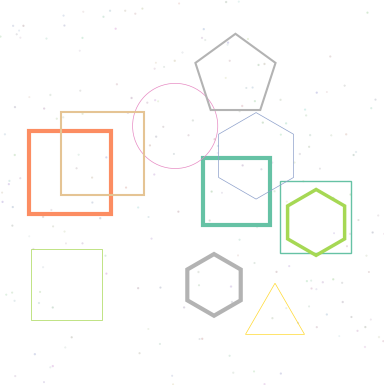[{"shape": "square", "thickness": 1, "radius": 0.47, "center": [0.819, 0.436]}, {"shape": "square", "thickness": 3, "radius": 0.43, "center": [0.614, 0.503]}, {"shape": "square", "thickness": 3, "radius": 0.54, "center": [0.182, 0.553]}, {"shape": "hexagon", "thickness": 0.5, "radius": 0.56, "center": [0.665, 0.595]}, {"shape": "circle", "thickness": 0.5, "radius": 0.55, "center": [0.455, 0.673]}, {"shape": "square", "thickness": 0.5, "radius": 0.46, "center": [0.173, 0.26]}, {"shape": "hexagon", "thickness": 2.5, "radius": 0.43, "center": [0.821, 0.422]}, {"shape": "triangle", "thickness": 0.5, "radius": 0.44, "center": [0.714, 0.176]}, {"shape": "square", "thickness": 1.5, "radius": 0.54, "center": [0.266, 0.601]}, {"shape": "hexagon", "thickness": 3, "radius": 0.4, "center": [0.556, 0.26]}, {"shape": "pentagon", "thickness": 1.5, "radius": 0.55, "center": [0.612, 0.803]}]